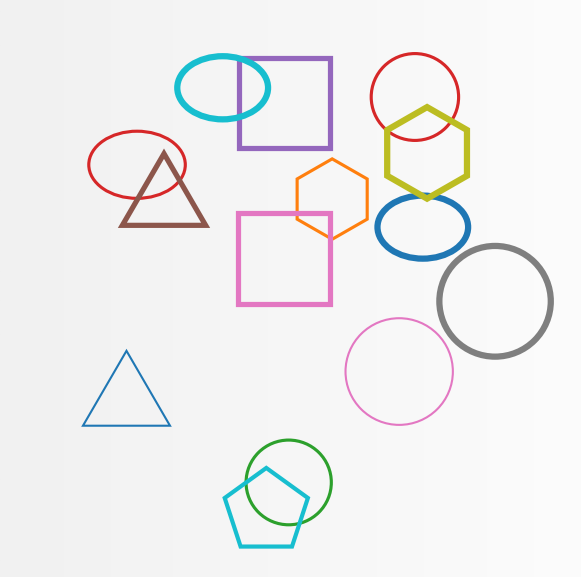[{"shape": "oval", "thickness": 3, "radius": 0.39, "center": [0.727, 0.606]}, {"shape": "triangle", "thickness": 1, "radius": 0.43, "center": [0.218, 0.305]}, {"shape": "hexagon", "thickness": 1.5, "radius": 0.35, "center": [0.571, 0.654]}, {"shape": "circle", "thickness": 1.5, "radius": 0.37, "center": [0.497, 0.164]}, {"shape": "oval", "thickness": 1.5, "radius": 0.42, "center": [0.236, 0.714]}, {"shape": "circle", "thickness": 1.5, "radius": 0.38, "center": [0.714, 0.831]}, {"shape": "square", "thickness": 2.5, "radius": 0.39, "center": [0.489, 0.82]}, {"shape": "triangle", "thickness": 2.5, "radius": 0.41, "center": [0.282, 0.65]}, {"shape": "square", "thickness": 2.5, "radius": 0.39, "center": [0.488, 0.551]}, {"shape": "circle", "thickness": 1, "radius": 0.46, "center": [0.687, 0.356]}, {"shape": "circle", "thickness": 3, "radius": 0.48, "center": [0.852, 0.477]}, {"shape": "hexagon", "thickness": 3, "radius": 0.4, "center": [0.735, 0.734]}, {"shape": "oval", "thickness": 3, "radius": 0.39, "center": [0.383, 0.847]}, {"shape": "pentagon", "thickness": 2, "radius": 0.38, "center": [0.458, 0.114]}]